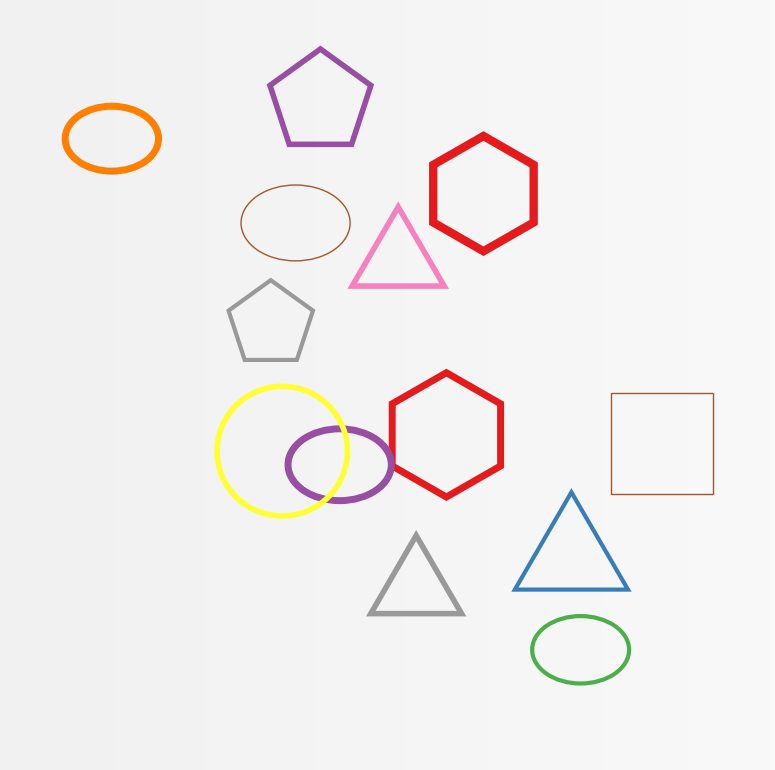[{"shape": "hexagon", "thickness": 2.5, "radius": 0.4, "center": [0.576, 0.435]}, {"shape": "hexagon", "thickness": 3, "radius": 0.37, "center": [0.624, 0.749]}, {"shape": "triangle", "thickness": 1.5, "radius": 0.42, "center": [0.737, 0.276]}, {"shape": "oval", "thickness": 1.5, "radius": 0.31, "center": [0.749, 0.156]}, {"shape": "oval", "thickness": 2.5, "radius": 0.33, "center": [0.438, 0.396]}, {"shape": "pentagon", "thickness": 2, "radius": 0.34, "center": [0.413, 0.868]}, {"shape": "oval", "thickness": 2.5, "radius": 0.3, "center": [0.144, 0.82]}, {"shape": "circle", "thickness": 2, "radius": 0.42, "center": [0.364, 0.414]}, {"shape": "oval", "thickness": 0.5, "radius": 0.35, "center": [0.381, 0.71]}, {"shape": "square", "thickness": 0.5, "radius": 0.33, "center": [0.854, 0.424]}, {"shape": "triangle", "thickness": 2, "radius": 0.34, "center": [0.514, 0.663]}, {"shape": "pentagon", "thickness": 1.5, "radius": 0.29, "center": [0.349, 0.579]}, {"shape": "triangle", "thickness": 2, "radius": 0.34, "center": [0.537, 0.237]}]